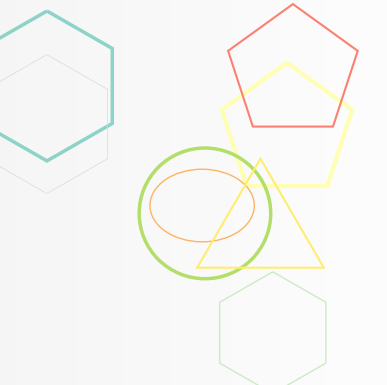[{"shape": "hexagon", "thickness": 2.5, "radius": 0.97, "center": [0.121, 0.777]}, {"shape": "pentagon", "thickness": 3, "radius": 0.88, "center": [0.741, 0.66]}, {"shape": "pentagon", "thickness": 1.5, "radius": 0.88, "center": [0.756, 0.814]}, {"shape": "oval", "thickness": 1, "radius": 0.67, "center": [0.522, 0.466]}, {"shape": "circle", "thickness": 2.5, "radius": 0.85, "center": [0.529, 0.446]}, {"shape": "hexagon", "thickness": 0.5, "radius": 0.9, "center": [0.121, 0.678]}, {"shape": "hexagon", "thickness": 1, "radius": 0.79, "center": [0.704, 0.136]}, {"shape": "triangle", "thickness": 1.5, "radius": 0.94, "center": [0.672, 0.399]}]